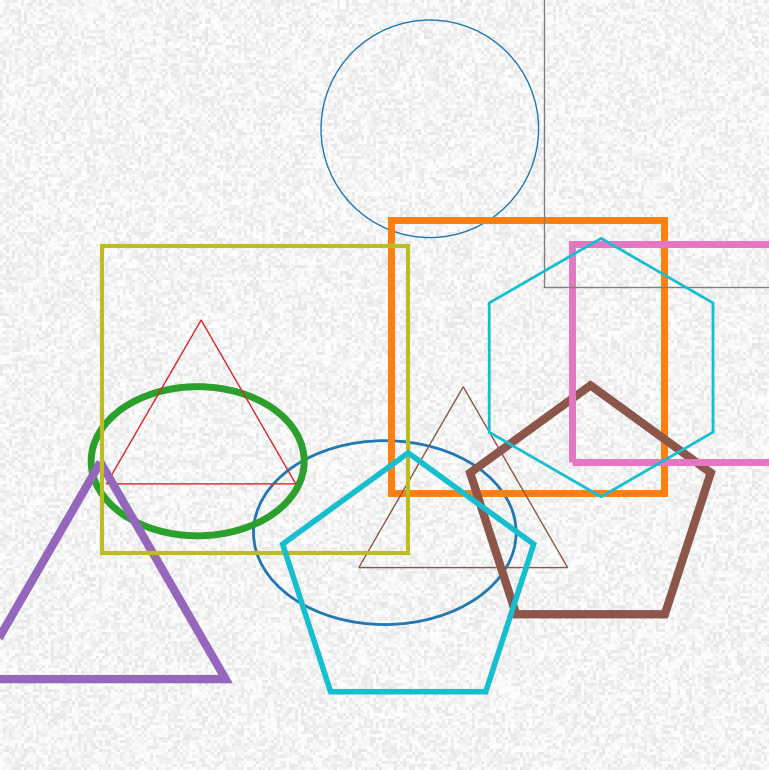[{"shape": "circle", "thickness": 0.5, "radius": 0.71, "center": [0.558, 0.833]}, {"shape": "oval", "thickness": 1, "radius": 0.85, "center": [0.5, 0.308]}, {"shape": "square", "thickness": 2.5, "radius": 0.89, "center": [0.685, 0.537]}, {"shape": "oval", "thickness": 2.5, "radius": 0.69, "center": [0.257, 0.401]}, {"shape": "triangle", "thickness": 0.5, "radius": 0.71, "center": [0.261, 0.443]}, {"shape": "triangle", "thickness": 3, "radius": 0.94, "center": [0.13, 0.212]}, {"shape": "triangle", "thickness": 0.5, "radius": 0.78, "center": [0.602, 0.341]}, {"shape": "pentagon", "thickness": 3, "radius": 0.82, "center": [0.767, 0.335]}, {"shape": "square", "thickness": 2.5, "radius": 0.71, "center": [0.884, 0.541]}, {"shape": "square", "thickness": 0.5, "radius": 0.96, "center": [0.9, 0.82]}, {"shape": "square", "thickness": 1.5, "radius": 0.99, "center": [0.331, 0.481]}, {"shape": "hexagon", "thickness": 1, "radius": 0.84, "center": [0.781, 0.523]}, {"shape": "pentagon", "thickness": 2, "radius": 0.86, "center": [0.53, 0.24]}]